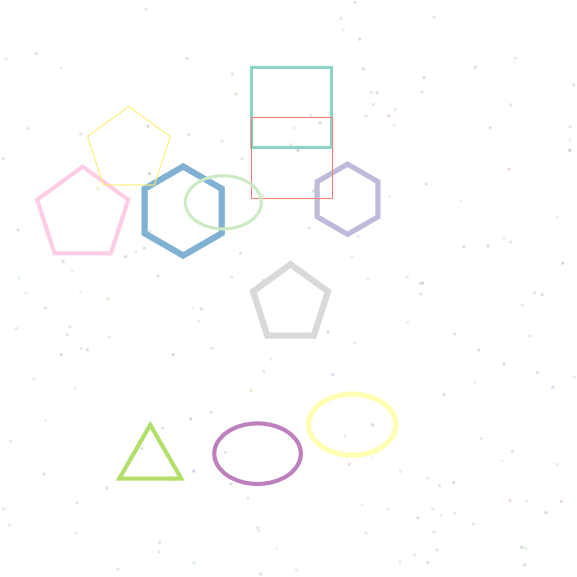[{"shape": "square", "thickness": 1.5, "radius": 0.35, "center": [0.503, 0.813]}, {"shape": "oval", "thickness": 2.5, "radius": 0.38, "center": [0.61, 0.264]}, {"shape": "hexagon", "thickness": 2.5, "radius": 0.3, "center": [0.602, 0.654]}, {"shape": "square", "thickness": 0.5, "radius": 0.35, "center": [0.504, 0.727]}, {"shape": "hexagon", "thickness": 3, "radius": 0.39, "center": [0.317, 0.634]}, {"shape": "triangle", "thickness": 2, "radius": 0.31, "center": [0.26, 0.201]}, {"shape": "pentagon", "thickness": 2, "radius": 0.41, "center": [0.143, 0.628]}, {"shape": "pentagon", "thickness": 3, "radius": 0.34, "center": [0.503, 0.473]}, {"shape": "oval", "thickness": 2, "radius": 0.37, "center": [0.446, 0.214]}, {"shape": "oval", "thickness": 1.5, "radius": 0.33, "center": [0.387, 0.649]}, {"shape": "pentagon", "thickness": 0.5, "radius": 0.38, "center": [0.223, 0.74]}]